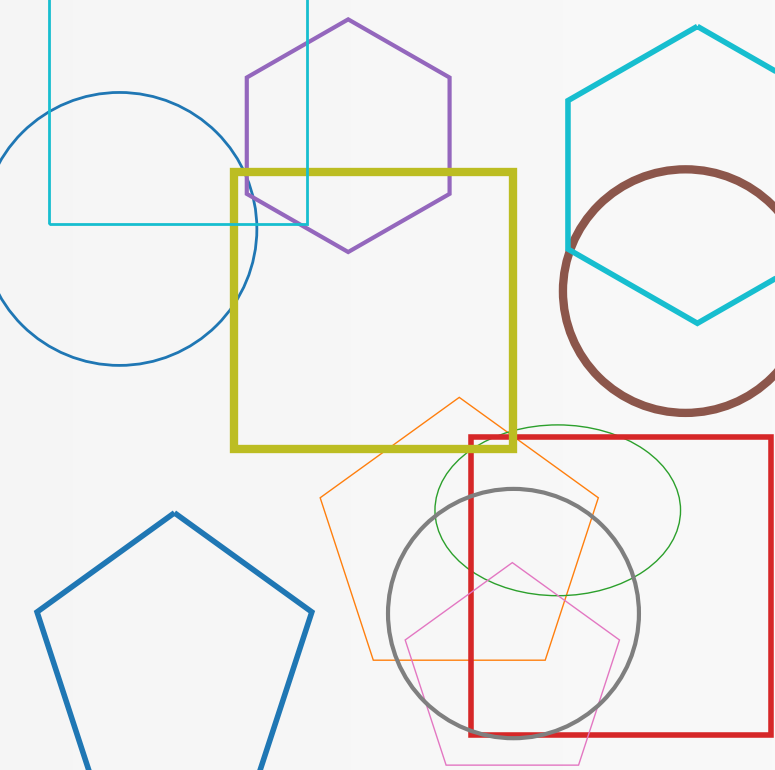[{"shape": "pentagon", "thickness": 2, "radius": 0.93, "center": [0.225, 0.148]}, {"shape": "circle", "thickness": 1, "radius": 0.89, "center": [0.154, 0.703]}, {"shape": "pentagon", "thickness": 0.5, "radius": 0.94, "center": [0.593, 0.295]}, {"shape": "oval", "thickness": 0.5, "radius": 0.79, "center": [0.72, 0.337]}, {"shape": "square", "thickness": 2, "radius": 0.97, "center": [0.801, 0.239]}, {"shape": "hexagon", "thickness": 1.5, "radius": 0.76, "center": [0.449, 0.824]}, {"shape": "circle", "thickness": 3, "radius": 0.79, "center": [0.885, 0.622]}, {"shape": "pentagon", "thickness": 0.5, "radius": 0.73, "center": [0.661, 0.124]}, {"shape": "circle", "thickness": 1.5, "radius": 0.81, "center": [0.663, 0.203]}, {"shape": "square", "thickness": 3, "radius": 0.9, "center": [0.482, 0.596]}, {"shape": "square", "thickness": 1, "radius": 0.83, "center": [0.23, 0.875]}, {"shape": "hexagon", "thickness": 2, "radius": 0.96, "center": [0.9, 0.773]}]